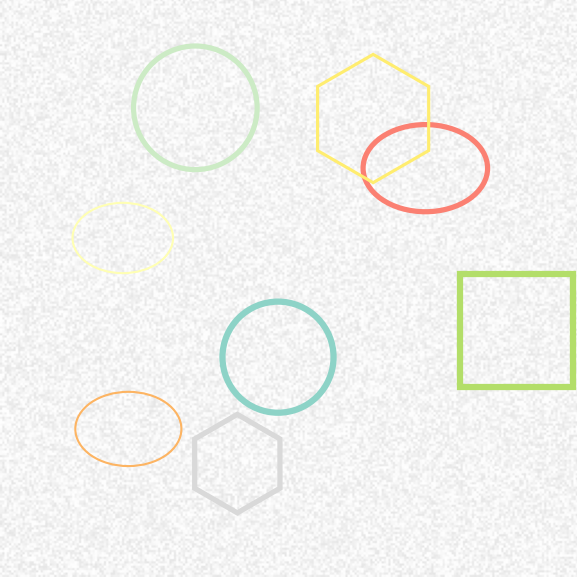[{"shape": "circle", "thickness": 3, "radius": 0.48, "center": [0.481, 0.381]}, {"shape": "oval", "thickness": 1, "radius": 0.44, "center": [0.213, 0.587]}, {"shape": "oval", "thickness": 2.5, "radius": 0.54, "center": [0.737, 0.708]}, {"shape": "oval", "thickness": 1, "radius": 0.46, "center": [0.222, 0.256]}, {"shape": "square", "thickness": 3, "radius": 0.49, "center": [0.894, 0.427]}, {"shape": "hexagon", "thickness": 2.5, "radius": 0.43, "center": [0.411, 0.196]}, {"shape": "circle", "thickness": 2.5, "radius": 0.54, "center": [0.338, 0.812]}, {"shape": "hexagon", "thickness": 1.5, "radius": 0.56, "center": [0.646, 0.794]}]